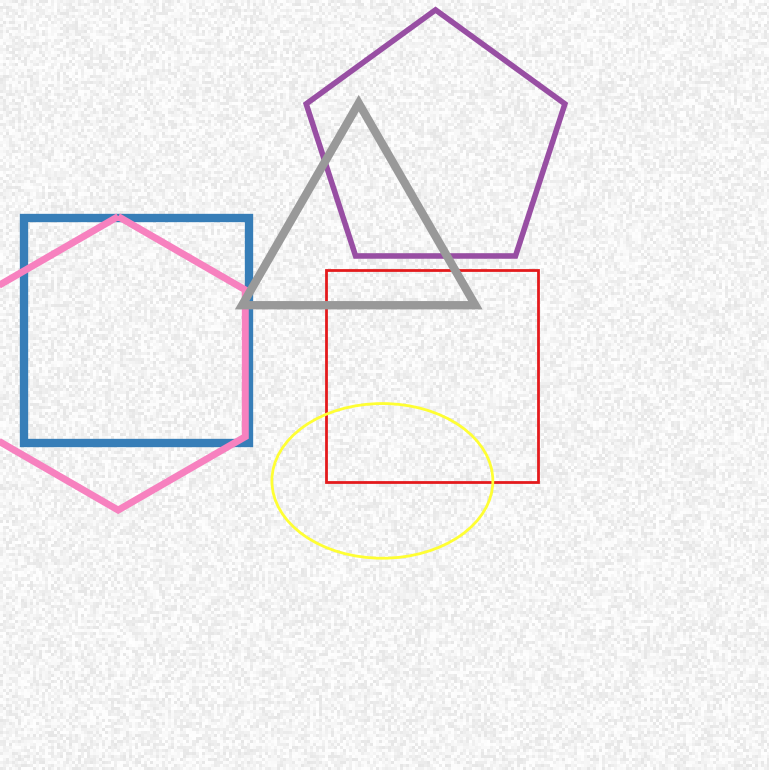[{"shape": "square", "thickness": 1, "radius": 0.69, "center": [0.561, 0.512]}, {"shape": "square", "thickness": 3, "radius": 0.73, "center": [0.178, 0.571]}, {"shape": "pentagon", "thickness": 2, "radius": 0.88, "center": [0.566, 0.81]}, {"shape": "oval", "thickness": 1, "radius": 0.72, "center": [0.497, 0.375]}, {"shape": "hexagon", "thickness": 2.5, "radius": 0.95, "center": [0.153, 0.528]}, {"shape": "triangle", "thickness": 3, "radius": 0.87, "center": [0.466, 0.691]}]